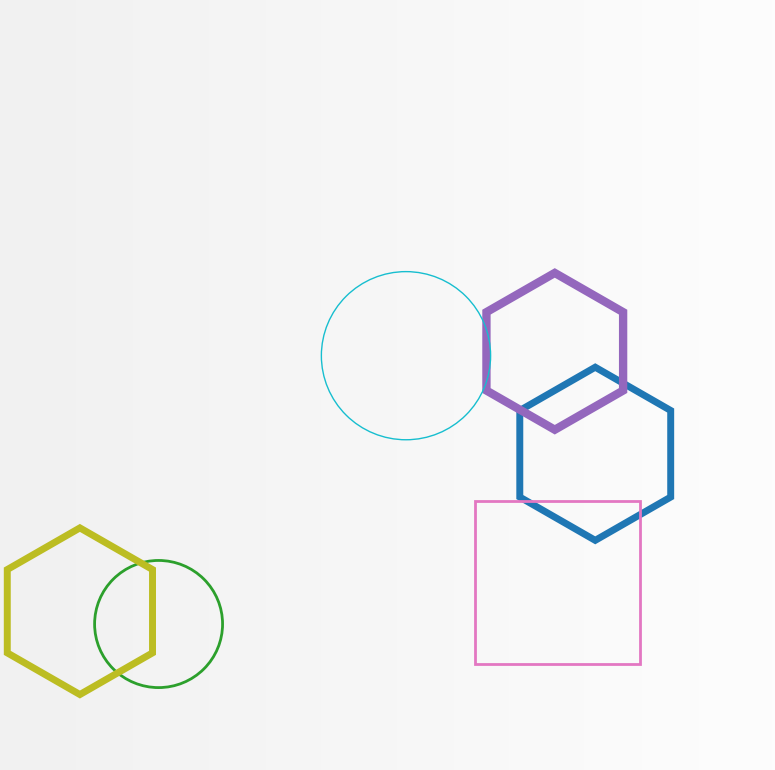[{"shape": "hexagon", "thickness": 2.5, "radius": 0.56, "center": [0.768, 0.411]}, {"shape": "circle", "thickness": 1, "radius": 0.41, "center": [0.205, 0.19]}, {"shape": "hexagon", "thickness": 3, "radius": 0.51, "center": [0.716, 0.544]}, {"shape": "square", "thickness": 1, "radius": 0.53, "center": [0.72, 0.244]}, {"shape": "hexagon", "thickness": 2.5, "radius": 0.54, "center": [0.103, 0.206]}, {"shape": "circle", "thickness": 0.5, "radius": 0.55, "center": [0.524, 0.538]}]